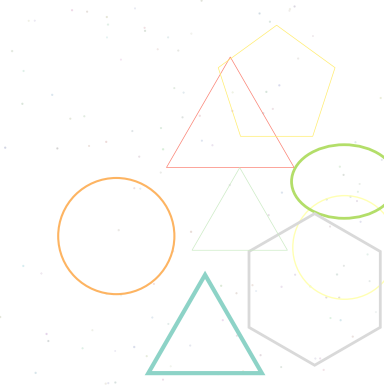[{"shape": "triangle", "thickness": 3, "radius": 0.85, "center": [0.533, 0.116]}, {"shape": "circle", "thickness": 1, "radius": 0.67, "center": [0.895, 0.357]}, {"shape": "triangle", "thickness": 0.5, "radius": 0.96, "center": [0.598, 0.661]}, {"shape": "circle", "thickness": 1.5, "radius": 0.75, "center": [0.302, 0.387]}, {"shape": "oval", "thickness": 2, "radius": 0.68, "center": [0.894, 0.529]}, {"shape": "hexagon", "thickness": 2, "radius": 0.98, "center": [0.817, 0.248]}, {"shape": "triangle", "thickness": 0.5, "radius": 0.72, "center": [0.623, 0.422]}, {"shape": "pentagon", "thickness": 0.5, "radius": 0.8, "center": [0.719, 0.775]}]